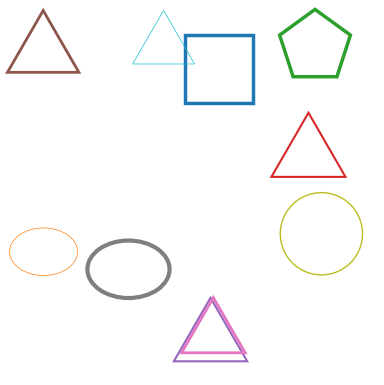[{"shape": "square", "thickness": 2.5, "radius": 0.44, "center": [0.57, 0.821]}, {"shape": "oval", "thickness": 0.5, "radius": 0.44, "center": [0.113, 0.346]}, {"shape": "pentagon", "thickness": 2.5, "radius": 0.48, "center": [0.818, 0.879]}, {"shape": "triangle", "thickness": 1.5, "radius": 0.56, "center": [0.801, 0.596]}, {"shape": "triangle", "thickness": 1.5, "radius": 0.55, "center": [0.547, 0.117]}, {"shape": "triangle", "thickness": 2, "radius": 0.54, "center": [0.112, 0.866]}, {"shape": "triangle", "thickness": 2, "radius": 0.48, "center": [0.554, 0.131]}, {"shape": "oval", "thickness": 3, "radius": 0.53, "center": [0.334, 0.301]}, {"shape": "circle", "thickness": 1, "radius": 0.53, "center": [0.835, 0.393]}, {"shape": "triangle", "thickness": 0.5, "radius": 0.46, "center": [0.425, 0.88]}]